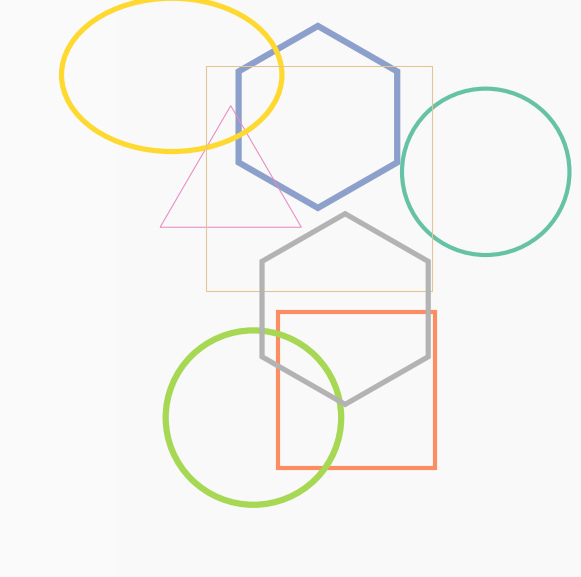[{"shape": "circle", "thickness": 2, "radius": 0.72, "center": [0.836, 0.702]}, {"shape": "square", "thickness": 2, "radius": 0.67, "center": [0.614, 0.324]}, {"shape": "hexagon", "thickness": 3, "radius": 0.79, "center": [0.547, 0.797]}, {"shape": "triangle", "thickness": 0.5, "radius": 0.7, "center": [0.397, 0.676]}, {"shape": "circle", "thickness": 3, "radius": 0.75, "center": [0.436, 0.276]}, {"shape": "oval", "thickness": 2.5, "radius": 0.95, "center": [0.295, 0.869]}, {"shape": "square", "thickness": 0.5, "radius": 0.98, "center": [0.549, 0.69]}, {"shape": "hexagon", "thickness": 2.5, "radius": 0.83, "center": [0.594, 0.464]}]